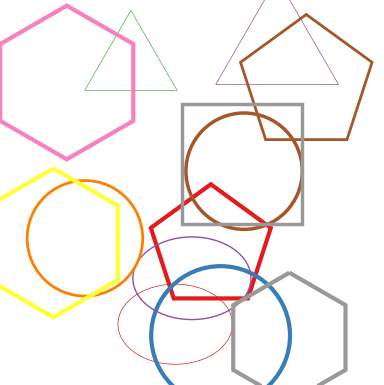[{"shape": "oval", "thickness": 0.5, "radius": 0.74, "center": [0.455, 0.158]}, {"shape": "pentagon", "thickness": 3, "radius": 0.82, "center": [0.548, 0.357]}, {"shape": "circle", "thickness": 3, "radius": 0.9, "center": [0.573, 0.128]}, {"shape": "triangle", "thickness": 0.5, "radius": 0.69, "center": [0.34, 0.834]}, {"shape": "triangle", "thickness": 0.5, "radius": 0.92, "center": [0.72, 0.873]}, {"shape": "oval", "thickness": 1, "radius": 0.77, "center": [0.498, 0.277]}, {"shape": "circle", "thickness": 2, "radius": 0.75, "center": [0.221, 0.381]}, {"shape": "hexagon", "thickness": 3, "radius": 0.97, "center": [0.139, 0.369]}, {"shape": "circle", "thickness": 2.5, "radius": 0.76, "center": [0.634, 0.555]}, {"shape": "pentagon", "thickness": 2, "radius": 0.9, "center": [0.796, 0.783]}, {"shape": "hexagon", "thickness": 3, "radius": 1.0, "center": [0.173, 0.786]}, {"shape": "square", "thickness": 2.5, "radius": 0.78, "center": [0.629, 0.574]}, {"shape": "hexagon", "thickness": 3, "radius": 0.84, "center": [0.752, 0.123]}]